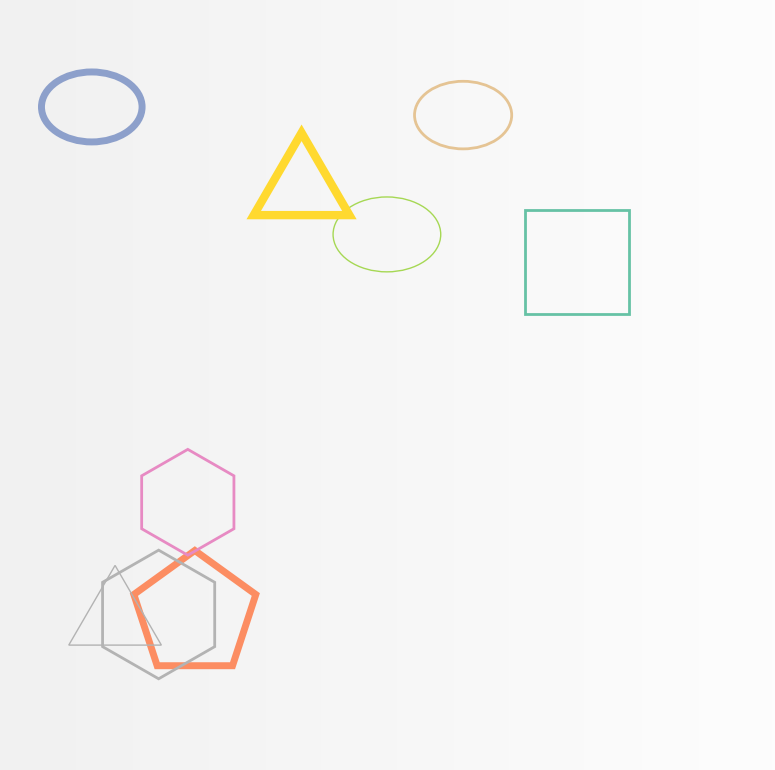[{"shape": "square", "thickness": 1, "radius": 0.34, "center": [0.745, 0.66]}, {"shape": "pentagon", "thickness": 2.5, "radius": 0.41, "center": [0.251, 0.202]}, {"shape": "oval", "thickness": 2.5, "radius": 0.32, "center": [0.118, 0.861]}, {"shape": "hexagon", "thickness": 1, "radius": 0.34, "center": [0.242, 0.348]}, {"shape": "oval", "thickness": 0.5, "radius": 0.35, "center": [0.499, 0.696]}, {"shape": "triangle", "thickness": 3, "radius": 0.36, "center": [0.389, 0.756]}, {"shape": "oval", "thickness": 1, "radius": 0.31, "center": [0.598, 0.851]}, {"shape": "hexagon", "thickness": 1, "radius": 0.42, "center": [0.205, 0.202]}, {"shape": "triangle", "thickness": 0.5, "radius": 0.34, "center": [0.148, 0.197]}]